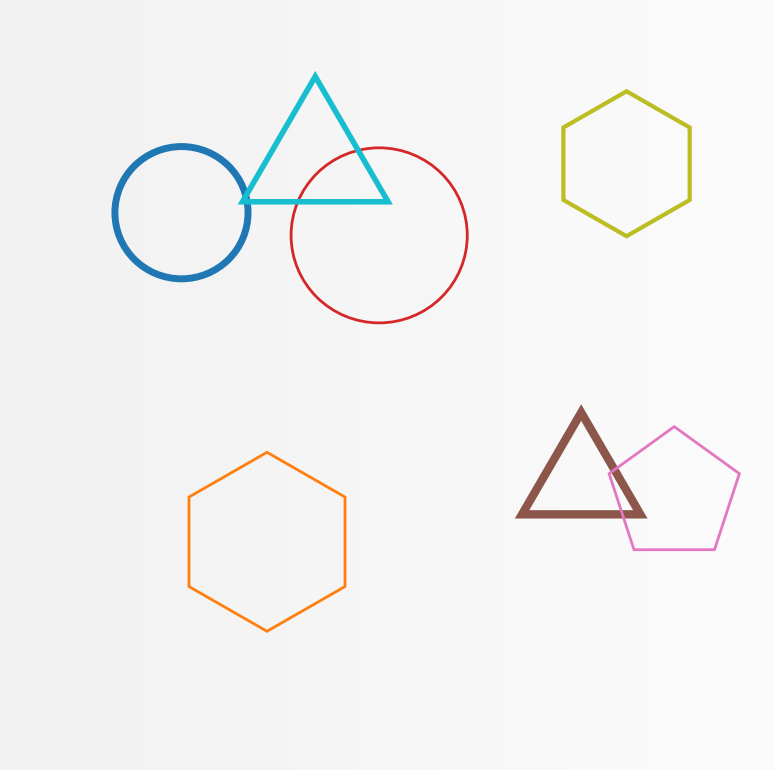[{"shape": "circle", "thickness": 2.5, "radius": 0.43, "center": [0.234, 0.724]}, {"shape": "hexagon", "thickness": 1, "radius": 0.58, "center": [0.345, 0.296]}, {"shape": "circle", "thickness": 1, "radius": 0.57, "center": [0.489, 0.694]}, {"shape": "triangle", "thickness": 3, "radius": 0.44, "center": [0.75, 0.376]}, {"shape": "pentagon", "thickness": 1, "radius": 0.44, "center": [0.87, 0.358]}, {"shape": "hexagon", "thickness": 1.5, "radius": 0.47, "center": [0.808, 0.787]}, {"shape": "triangle", "thickness": 2, "radius": 0.54, "center": [0.407, 0.792]}]